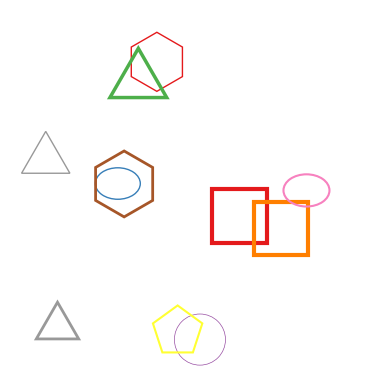[{"shape": "hexagon", "thickness": 1, "radius": 0.38, "center": [0.407, 0.839]}, {"shape": "square", "thickness": 3, "radius": 0.35, "center": [0.622, 0.439]}, {"shape": "oval", "thickness": 1, "radius": 0.29, "center": [0.306, 0.523]}, {"shape": "triangle", "thickness": 2.5, "radius": 0.43, "center": [0.359, 0.789]}, {"shape": "circle", "thickness": 0.5, "radius": 0.33, "center": [0.519, 0.118]}, {"shape": "square", "thickness": 3, "radius": 0.35, "center": [0.73, 0.406]}, {"shape": "pentagon", "thickness": 1.5, "radius": 0.34, "center": [0.461, 0.139]}, {"shape": "hexagon", "thickness": 2, "radius": 0.43, "center": [0.322, 0.522]}, {"shape": "oval", "thickness": 1.5, "radius": 0.3, "center": [0.796, 0.505]}, {"shape": "triangle", "thickness": 2, "radius": 0.32, "center": [0.149, 0.151]}, {"shape": "triangle", "thickness": 1, "radius": 0.36, "center": [0.119, 0.586]}]